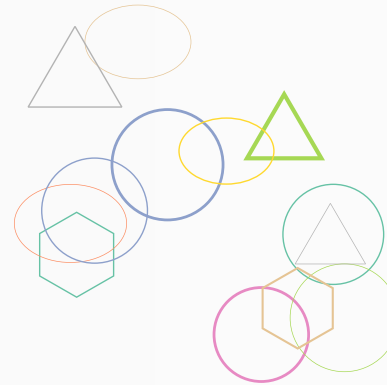[{"shape": "circle", "thickness": 1, "radius": 0.65, "center": [0.86, 0.391]}, {"shape": "hexagon", "thickness": 1, "radius": 0.55, "center": [0.198, 0.338]}, {"shape": "oval", "thickness": 0.5, "radius": 0.72, "center": [0.182, 0.42]}, {"shape": "circle", "thickness": 1, "radius": 0.68, "center": [0.244, 0.453]}, {"shape": "circle", "thickness": 2, "radius": 0.72, "center": [0.432, 0.572]}, {"shape": "circle", "thickness": 2, "radius": 0.61, "center": [0.674, 0.131]}, {"shape": "triangle", "thickness": 3, "radius": 0.55, "center": [0.733, 0.644]}, {"shape": "circle", "thickness": 0.5, "radius": 0.7, "center": [0.889, 0.175]}, {"shape": "oval", "thickness": 1, "radius": 0.61, "center": [0.584, 0.608]}, {"shape": "oval", "thickness": 0.5, "radius": 0.68, "center": [0.356, 0.891]}, {"shape": "hexagon", "thickness": 1.5, "radius": 0.52, "center": [0.768, 0.199]}, {"shape": "triangle", "thickness": 1, "radius": 0.7, "center": [0.194, 0.792]}, {"shape": "triangle", "thickness": 0.5, "radius": 0.53, "center": [0.853, 0.367]}]